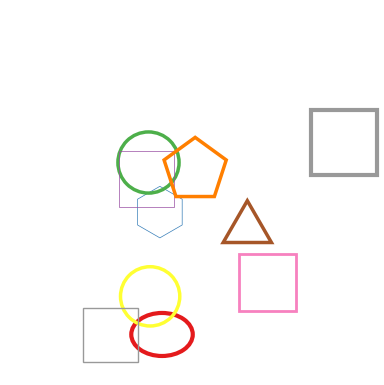[{"shape": "oval", "thickness": 3, "radius": 0.4, "center": [0.421, 0.131]}, {"shape": "hexagon", "thickness": 0.5, "radius": 0.33, "center": [0.415, 0.449]}, {"shape": "circle", "thickness": 2.5, "radius": 0.4, "center": [0.386, 0.578]}, {"shape": "square", "thickness": 0.5, "radius": 0.36, "center": [0.381, 0.535]}, {"shape": "pentagon", "thickness": 2.5, "radius": 0.42, "center": [0.507, 0.558]}, {"shape": "circle", "thickness": 2.5, "radius": 0.38, "center": [0.39, 0.23]}, {"shape": "triangle", "thickness": 2.5, "radius": 0.36, "center": [0.642, 0.406]}, {"shape": "square", "thickness": 2, "radius": 0.37, "center": [0.694, 0.266]}, {"shape": "square", "thickness": 3, "radius": 0.42, "center": [0.893, 0.63]}, {"shape": "square", "thickness": 1, "radius": 0.35, "center": [0.287, 0.13]}]